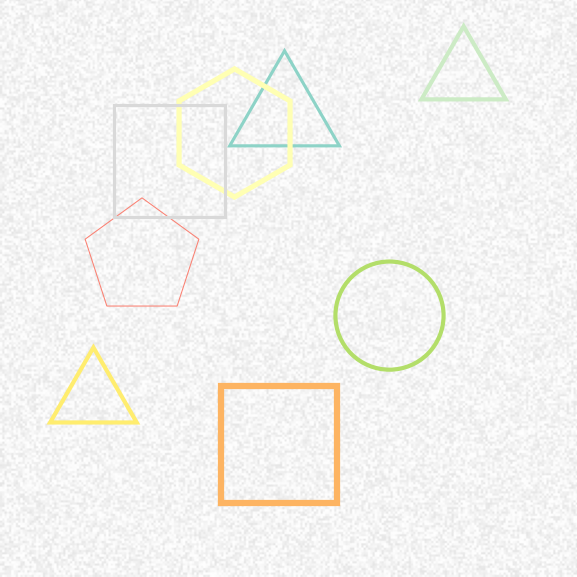[{"shape": "triangle", "thickness": 1.5, "radius": 0.55, "center": [0.493, 0.801]}, {"shape": "hexagon", "thickness": 2.5, "radius": 0.55, "center": [0.406, 0.769]}, {"shape": "pentagon", "thickness": 0.5, "radius": 0.52, "center": [0.246, 0.553]}, {"shape": "square", "thickness": 3, "radius": 0.5, "center": [0.483, 0.229]}, {"shape": "circle", "thickness": 2, "radius": 0.47, "center": [0.674, 0.453]}, {"shape": "square", "thickness": 1.5, "radius": 0.48, "center": [0.293, 0.72]}, {"shape": "triangle", "thickness": 2, "radius": 0.42, "center": [0.803, 0.869]}, {"shape": "triangle", "thickness": 2, "radius": 0.43, "center": [0.162, 0.311]}]